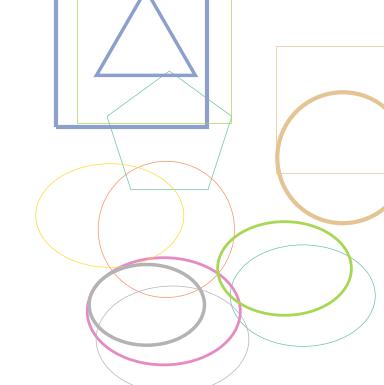[{"shape": "oval", "thickness": 0.5, "radius": 0.94, "center": [0.786, 0.232]}, {"shape": "pentagon", "thickness": 0.5, "radius": 0.85, "center": [0.44, 0.645]}, {"shape": "circle", "thickness": 0.5, "radius": 0.88, "center": [0.432, 0.404]}, {"shape": "triangle", "thickness": 2.5, "radius": 0.74, "center": [0.379, 0.878]}, {"shape": "square", "thickness": 3, "radius": 0.98, "center": [0.342, 0.864]}, {"shape": "oval", "thickness": 2, "radius": 0.99, "center": [0.425, 0.191]}, {"shape": "square", "thickness": 0.5, "radius": 1.0, "center": [0.4, 0.881]}, {"shape": "oval", "thickness": 2, "radius": 0.87, "center": [0.739, 0.303]}, {"shape": "oval", "thickness": 0.5, "radius": 0.96, "center": [0.285, 0.44]}, {"shape": "circle", "thickness": 3, "radius": 0.85, "center": [0.89, 0.59]}, {"shape": "square", "thickness": 0.5, "radius": 0.82, "center": [0.881, 0.716]}, {"shape": "oval", "thickness": 2.5, "radius": 0.75, "center": [0.381, 0.208]}, {"shape": "oval", "thickness": 0.5, "radius": 0.99, "center": [0.448, 0.118]}]